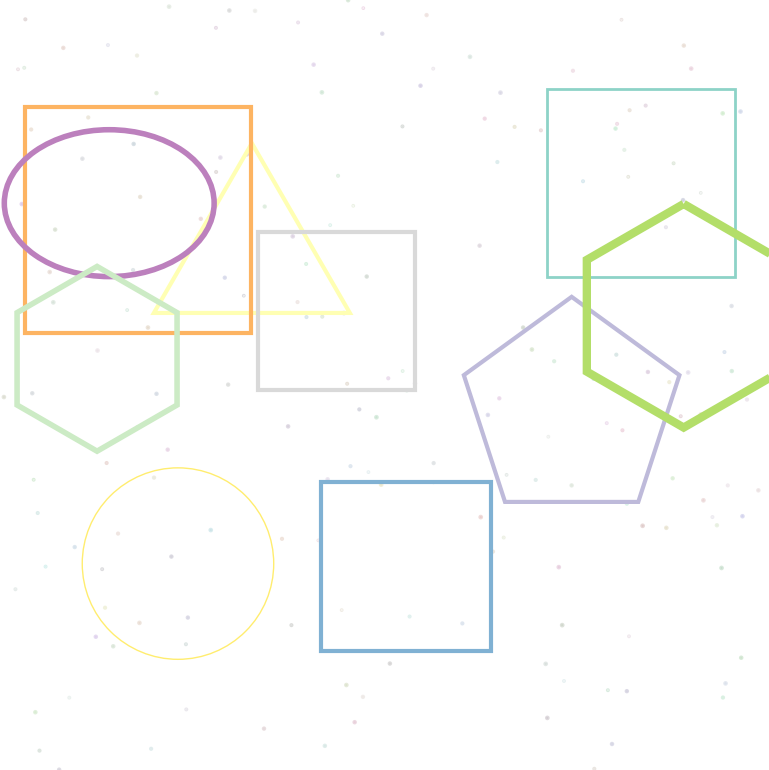[{"shape": "square", "thickness": 1, "radius": 0.61, "center": [0.832, 0.762]}, {"shape": "triangle", "thickness": 1.5, "radius": 0.73, "center": [0.327, 0.667]}, {"shape": "pentagon", "thickness": 1.5, "radius": 0.74, "center": [0.742, 0.467]}, {"shape": "square", "thickness": 1.5, "radius": 0.55, "center": [0.527, 0.264]}, {"shape": "square", "thickness": 1.5, "radius": 0.73, "center": [0.179, 0.715]}, {"shape": "hexagon", "thickness": 3, "radius": 0.73, "center": [0.888, 0.59]}, {"shape": "square", "thickness": 1.5, "radius": 0.51, "center": [0.437, 0.596]}, {"shape": "oval", "thickness": 2, "radius": 0.68, "center": [0.142, 0.736]}, {"shape": "hexagon", "thickness": 2, "radius": 0.6, "center": [0.126, 0.534]}, {"shape": "circle", "thickness": 0.5, "radius": 0.62, "center": [0.231, 0.268]}]